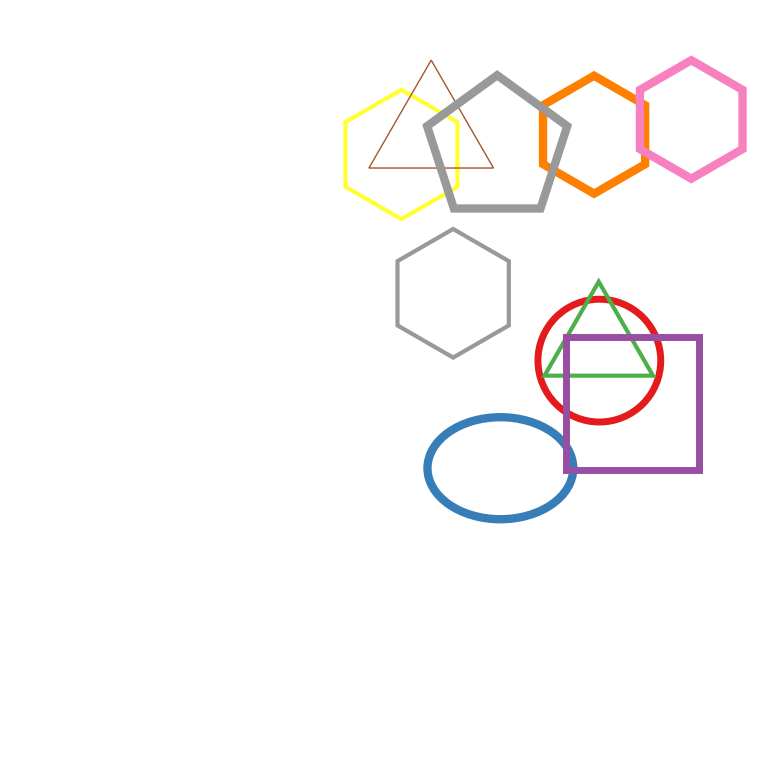[{"shape": "circle", "thickness": 2.5, "radius": 0.4, "center": [0.778, 0.532]}, {"shape": "oval", "thickness": 3, "radius": 0.47, "center": [0.65, 0.392]}, {"shape": "triangle", "thickness": 1.5, "radius": 0.41, "center": [0.778, 0.553]}, {"shape": "square", "thickness": 2.5, "radius": 0.43, "center": [0.822, 0.476]}, {"shape": "hexagon", "thickness": 3, "radius": 0.38, "center": [0.772, 0.825]}, {"shape": "hexagon", "thickness": 1.5, "radius": 0.42, "center": [0.521, 0.799]}, {"shape": "triangle", "thickness": 0.5, "radius": 0.47, "center": [0.56, 0.828]}, {"shape": "hexagon", "thickness": 3, "radius": 0.38, "center": [0.898, 0.845]}, {"shape": "hexagon", "thickness": 1.5, "radius": 0.42, "center": [0.589, 0.619]}, {"shape": "pentagon", "thickness": 3, "radius": 0.48, "center": [0.646, 0.807]}]